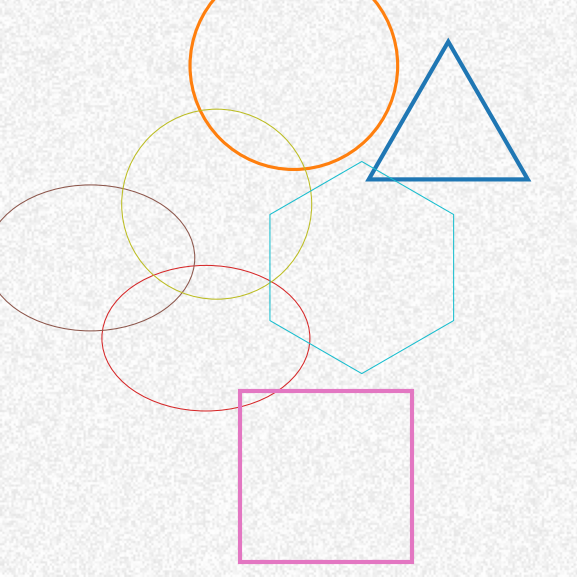[{"shape": "triangle", "thickness": 2, "radius": 0.8, "center": [0.776, 0.768]}, {"shape": "circle", "thickness": 1.5, "radius": 0.9, "center": [0.509, 0.885]}, {"shape": "oval", "thickness": 0.5, "radius": 0.9, "center": [0.357, 0.414]}, {"shape": "oval", "thickness": 0.5, "radius": 0.9, "center": [0.157, 0.553]}, {"shape": "square", "thickness": 2, "radius": 0.74, "center": [0.565, 0.174]}, {"shape": "circle", "thickness": 0.5, "radius": 0.82, "center": [0.375, 0.646]}, {"shape": "hexagon", "thickness": 0.5, "radius": 0.92, "center": [0.626, 0.536]}]